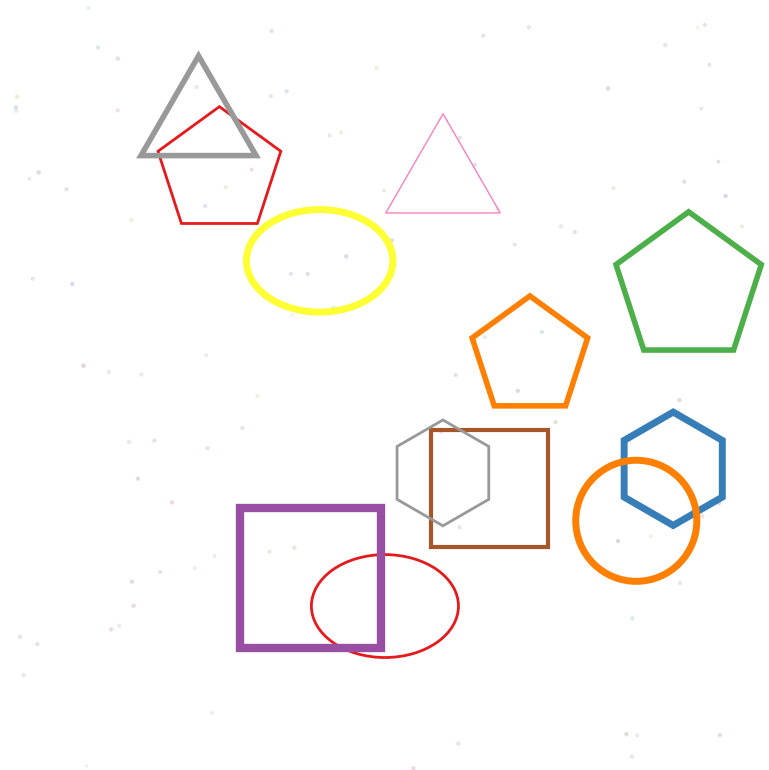[{"shape": "pentagon", "thickness": 1, "radius": 0.42, "center": [0.285, 0.778]}, {"shape": "oval", "thickness": 1, "radius": 0.48, "center": [0.5, 0.213]}, {"shape": "hexagon", "thickness": 2.5, "radius": 0.37, "center": [0.874, 0.391]}, {"shape": "pentagon", "thickness": 2, "radius": 0.5, "center": [0.894, 0.626]}, {"shape": "square", "thickness": 3, "radius": 0.46, "center": [0.403, 0.249]}, {"shape": "pentagon", "thickness": 2, "radius": 0.39, "center": [0.688, 0.537]}, {"shape": "circle", "thickness": 2.5, "radius": 0.39, "center": [0.826, 0.324]}, {"shape": "oval", "thickness": 2.5, "radius": 0.48, "center": [0.415, 0.661]}, {"shape": "square", "thickness": 1.5, "radius": 0.38, "center": [0.636, 0.366]}, {"shape": "triangle", "thickness": 0.5, "radius": 0.43, "center": [0.575, 0.766]}, {"shape": "triangle", "thickness": 2, "radius": 0.43, "center": [0.258, 0.841]}, {"shape": "hexagon", "thickness": 1, "radius": 0.34, "center": [0.575, 0.386]}]